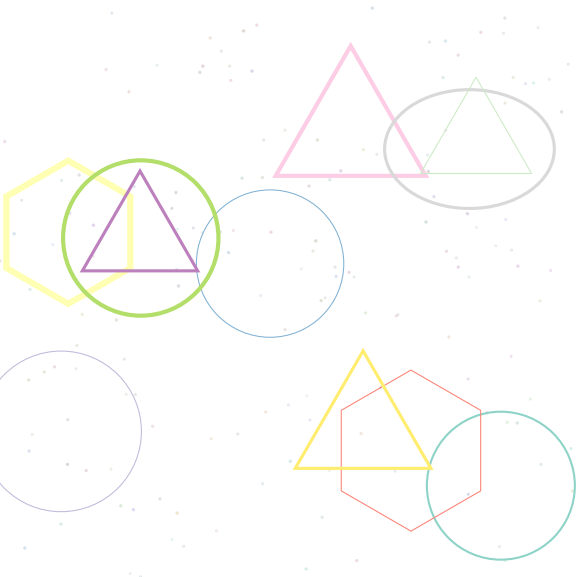[{"shape": "circle", "thickness": 1, "radius": 0.64, "center": [0.867, 0.158]}, {"shape": "hexagon", "thickness": 3, "radius": 0.62, "center": [0.118, 0.597]}, {"shape": "circle", "thickness": 0.5, "radius": 0.7, "center": [0.106, 0.252]}, {"shape": "hexagon", "thickness": 0.5, "radius": 0.7, "center": [0.712, 0.219]}, {"shape": "circle", "thickness": 0.5, "radius": 0.64, "center": [0.468, 0.543]}, {"shape": "circle", "thickness": 2, "radius": 0.67, "center": [0.244, 0.587]}, {"shape": "triangle", "thickness": 2, "radius": 0.75, "center": [0.607, 0.77]}, {"shape": "oval", "thickness": 1.5, "radius": 0.73, "center": [0.813, 0.741]}, {"shape": "triangle", "thickness": 1.5, "radius": 0.58, "center": [0.242, 0.588]}, {"shape": "triangle", "thickness": 0.5, "radius": 0.56, "center": [0.824, 0.754]}, {"shape": "triangle", "thickness": 1.5, "radius": 0.68, "center": [0.629, 0.256]}]